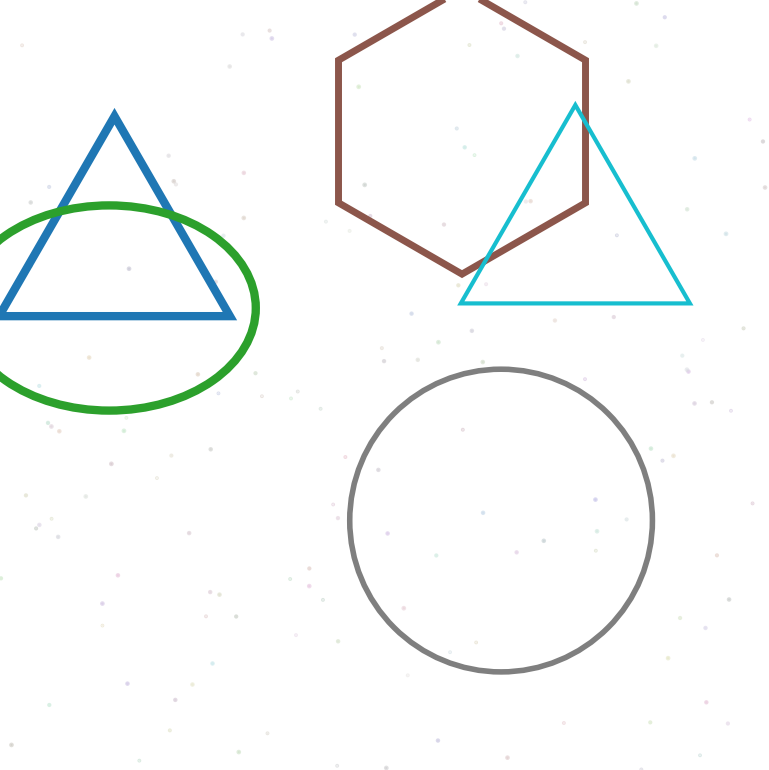[{"shape": "triangle", "thickness": 3, "radius": 0.87, "center": [0.149, 0.676]}, {"shape": "oval", "thickness": 3, "radius": 0.95, "center": [0.142, 0.6]}, {"shape": "hexagon", "thickness": 2.5, "radius": 0.93, "center": [0.6, 0.829]}, {"shape": "circle", "thickness": 2, "radius": 0.98, "center": [0.651, 0.324]}, {"shape": "triangle", "thickness": 1.5, "radius": 0.86, "center": [0.747, 0.692]}]